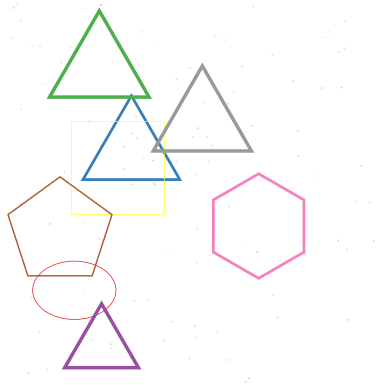[{"shape": "oval", "thickness": 0.5, "radius": 0.54, "center": [0.193, 0.246]}, {"shape": "triangle", "thickness": 2, "radius": 0.73, "center": [0.341, 0.606]}, {"shape": "triangle", "thickness": 2.5, "radius": 0.75, "center": [0.258, 0.823]}, {"shape": "triangle", "thickness": 2.5, "radius": 0.55, "center": [0.264, 0.1]}, {"shape": "square", "thickness": 0.5, "radius": 0.61, "center": [0.306, 0.566]}, {"shape": "pentagon", "thickness": 1, "radius": 0.71, "center": [0.156, 0.399]}, {"shape": "hexagon", "thickness": 2, "radius": 0.68, "center": [0.672, 0.413]}, {"shape": "triangle", "thickness": 2.5, "radius": 0.74, "center": [0.526, 0.681]}]